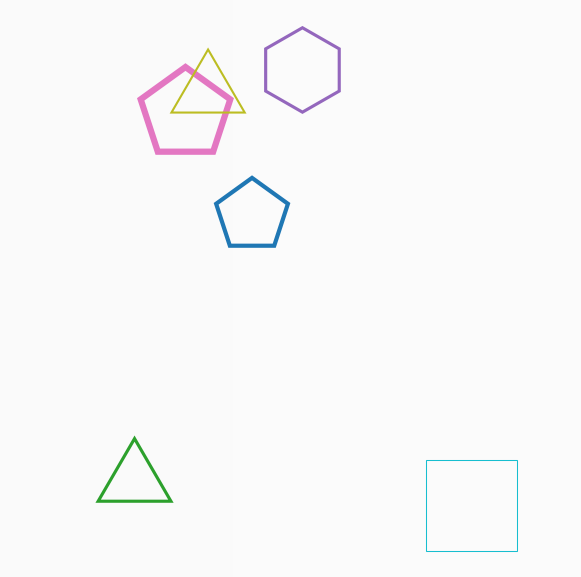[{"shape": "pentagon", "thickness": 2, "radius": 0.32, "center": [0.434, 0.626]}, {"shape": "triangle", "thickness": 1.5, "radius": 0.36, "center": [0.231, 0.167]}, {"shape": "hexagon", "thickness": 1.5, "radius": 0.37, "center": [0.52, 0.878]}, {"shape": "pentagon", "thickness": 3, "radius": 0.41, "center": [0.319, 0.802]}, {"shape": "triangle", "thickness": 1, "radius": 0.36, "center": [0.358, 0.841]}, {"shape": "square", "thickness": 0.5, "radius": 0.39, "center": [0.811, 0.124]}]